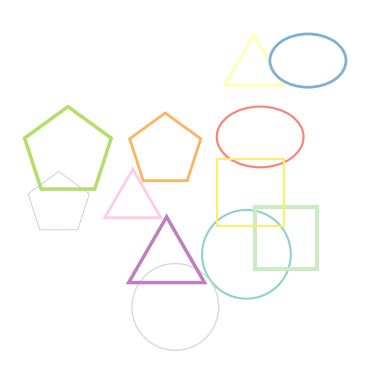[{"shape": "circle", "thickness": 1.5, "radius": 0.58, "center": [0.64, 0.339]}, {"shape": "triangle", "thickness": 2, "radius": 0.43, "center": [0.659, 0.822]}, {"shape": "pentagon", "thickness": 0.5, "radius": 0.42, "center": [0.153, 0.471]}, {"shape": "oval", "thickness": 1.5, "radius": 0.56, "center": [0.676, 0.644]}, {"shape": "oval", "thickness": 2, "radius": 0.49, "center": [0.8, 0.843]}, {"shape": "pentagon", "thickness": 2, "radius": 0.49, "center": [0.429, 0.609]}, {"shape": "pentagon", "thickness": 2.5, "radius": 0.59, "center": [0.176, 0.605]}, {"shape": "triangle", "thickness": 2, "radius": 0.42, "center": [0.345, 0.477]}, {"shape": "circle", "thickness": 1, "radius": 0.56, "center": [0.455, 0.203]}, {"shape": "triangle", "thickness": 2.5, "radius": 0.57, "center": [0.433, 0.323]}, {"shape": "square", "thickness": 3, "radius": 0.4, "center": [0.743, 0.381]}, {"shape": "square", "thickness": 1.5, "radius": 0.43, "center": [0.65, 0.5]}]